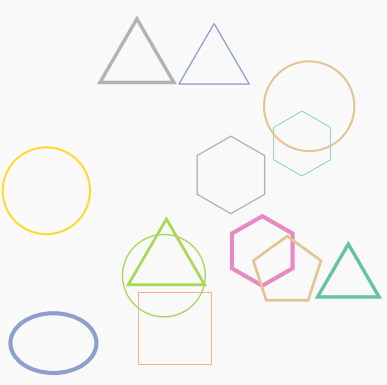[{"shape": "hexagon", "thickness": 0.5, "radius": 0.42, "center": [0.779, 0.627]}, {"shape": "triangle", "thickness": 2.5, "radius": 0.46, "center": [0.899, 0.275]}, {"shape": "square", "thickness": 0.5, "radius": 0.47, "center": [0.451, 0.148]}, {"shape": "oval", "thickness": 3, "radius": 0.55, "center": [0.138, 0.109]}, {"shape": "triangle", "thickness": 1, "radius": 0.52, "center": [0.553, 0.834]}, {"shape": "hexagon", "thickness": 3, "radius": 0.45, "center": [0.677, 0.348]}, {"shape": "triangle", "thickness": 2, "radius": 0.57, "center": [0.429, 0.317]}, {"shape": "circle", "thickness": 1, "radius": 0.53, "center": [0.423, 0.284]}, {"shape": "circle", "thickness": 1.5, "radius": 0.56, "center": [0.12, 0.505]}, {"shape": "pentagon", "thickness": 2, "radius": 0.46, "center": [0.741, 0.295]}, {"shape": "circle", "thickness": 1.5, "radius": 0.58, "center": [0.798, 0.724]}, {"shape": "triangle", "thickness": 2.5, "radius": 0.55, "center": [0.353, 0.841]}, {"shape": "hexagon", "thickness": 1, "radius": 0.5, "center": [0.596, 0.546]}]